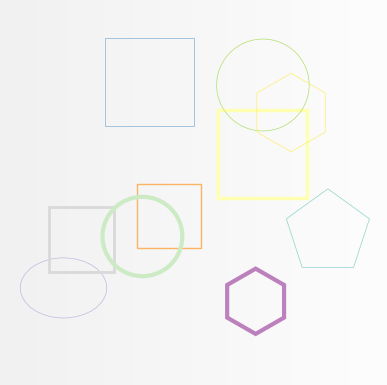[{"shape": "pentagon", "thickness": 0.5, "radius": 0.56, "center": [0.846, 0.397]}, {"shape": "square", "thickness": 2.5, "radius": 0.57, "center": [0.677, 0.6]}, {"shape": "oval", "thickness": 0.5, "radius": 0.56, "center": [0.164, 0.252]}, {"shape": "square", "thickness": 0.5, "radius": 0.57, "center": [0.386, 0.787]}, {"shape": "square", "thickness": 1, "radius": 0.42, "center": [0.435, 0.439]}, {"shape": "circle", "thickness": 0.5, "radius": 0.6, "center": [0.678, 0.779]}, {"shape": "square", "thickness": 2, "radius": 0.42, "center": [0.21, 0.378]}, {"shape": "hexagon", "thickness": 3, "radius": 0.42, "center": [0.66, 0.217]}, {"shape": "circle", "thickness": 3, "radius": 0.51, "center": [0.368, 0.386]}, {"shape": "hexagon", "thickness": 0.5, "radius": 0.51, "center": [0.751, 0.708]}]